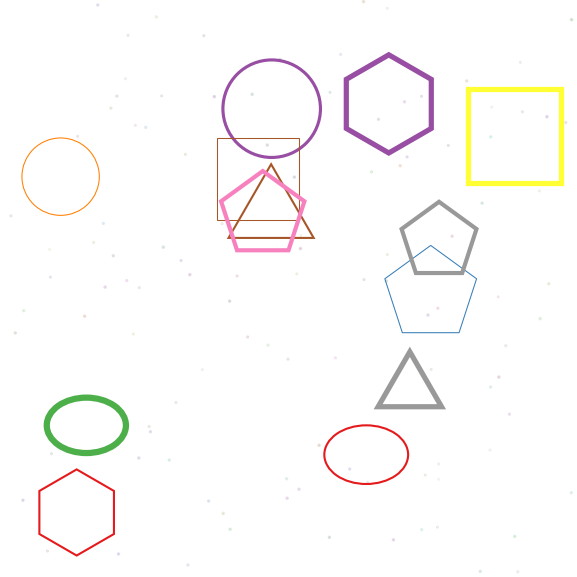[{"shape": "oval", "thickness": 1, "radius": 0.36, "center": [0.634, 0.212]}, {"shape": "hexagon", "thickness": 1, "radius": 0.37, "center": [0.133, 0.112]}, {"shape": "pentagon", "thickness": 0.5, "radius": 0.42, "center": [0.746, 0.491]}, {"shape": "oval", "thickness": 3, "radius": 0.34, "center": [0.15, 0.263]}, {"shape": "hexagon", "thickness": 2.5, "radius": 0.42, "center": [0.673, 0.819]}, {"shape": "circle", "thickness": 1.5, "radius": 0.42, "center": [0.47, 0.811]}, {"shape": "circle", "thickness": 0.5, "radius": 0.33, "center": [0.105, 0.693]}, {"shape": "square", "thickness": 2.5, "radius": 0.4, "center": [0.891, 0.764]}, {"shape": "square", "thickness": 0.5, "radius": 0.36, "center": [0.447, 0.689]}, {"shape": "triangle", "thickness": 1, "radius": 0.43, "center": [0.469, 0.63]}, {"shape": "pentagon", "thickness": 2, "radius": 0.38, "center": [0.455, 0.627]}, {"shape": "pentagon", "thickness": 2, "radius": 0.34, "center": [0.76, 0.582]}, {"shape": "triangle", "thickness": 2.5, "radius": 0.32, "center": [0.71, 0.327]}]